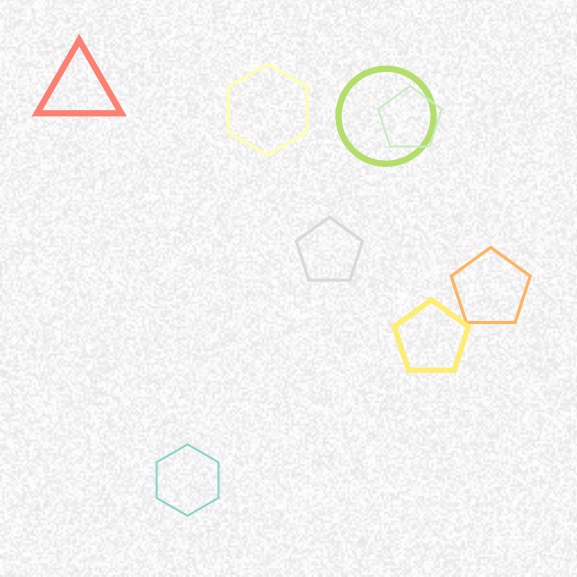[{"shape": "hexagon", "thickness": 1, "radius": 0.31, "center": [0.325, 0.168]}, {"shape": "hexagon", "thickness": 1.5, "radius": 0.39, "center": [0.464, 0.809]}, {"shape": "triangle", "thickness": 3, "radius": 0.42, "center": [0.137, 0.845]}, {"shape": "pentagon", "thickness": 1.5, "radius": 0.36, "center": [0.85, 0.499]}, {"shape": "circle", "thickness": 3, "radius": 0.41, "center": [0.668, 0.798]}, {"shape": "pentagon", "thickness": 1.5, "radius": 0.3, "center": [0.57, 0.563]}, {"shape": "pentagon", "thickness": 1, "radius": 0.29, "center": [0.71, 0.792]}, {"shape": "pentagon", "thickness": 2.5, "radius": 0.34, "center": [0.747, 0.413]}]